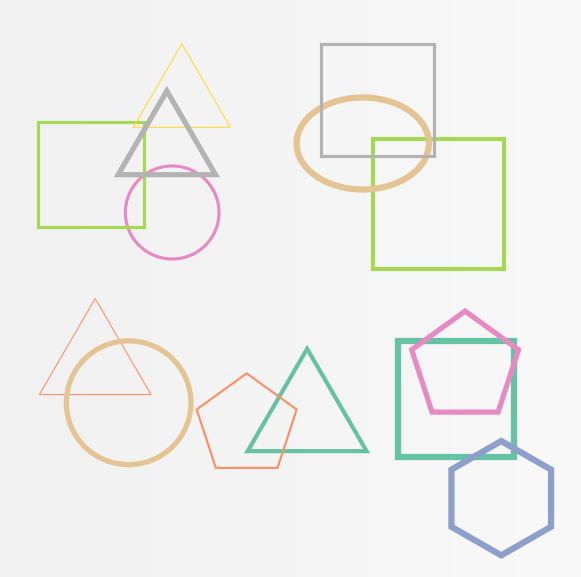[{"shape": "square", "thickness": 3, "radius": 0.5, "center": [0.785, 0.308]}, {"shape": "triangle", "thickness": 2, "radius": 0.59, "center": [0.528, 0.277]}, {"shape": "pentagon", "thickness": 1, "radius": 0.45, "center": [0.424, 0.262]}, {"shape": "triangle", "thickness": 0.5, "radius": 0.55, "center": [0.164, 0.371]}, {"shape": "hexagon", "thickness": 3, "radius": 0.49, "center": [0.862, 0.136]}, {"shape": "circle", "thickness": 1.5, "radius": 0.4, "center": [0.296, 0.631]}, {"shape": "pentagon", "thickness": 2.5, "radius": 0.48, "center": [0.8, 0.364]}, {"shape": "square", "thickness": 1.5, "radius": 0.45, "center": [0.156, 0.697]}, {"shape": "square", "thickness": 2, "radius": 0.56, "center": [0.755, 0.646]}, {"shape": "triangle", "thickness": 0.5, "radius": 0.48, "center": [0.313, 0.827]}, {"shape": "circle", "thickness": 2.5, "radius": 0.54, "center": [0.221, 0.302]}, {"shape": "oval", "thickness": 3, "radius": 0.57, "center": [0.624, 0.751]}, {"shape": "square", "thickness": 1.5, "radius": 0.49, "center": [0.65, 0.826]}, {"shape": "triangle", "thickness": 2.5, "radius": 0.48, "center": [0.287, 0.745]}]